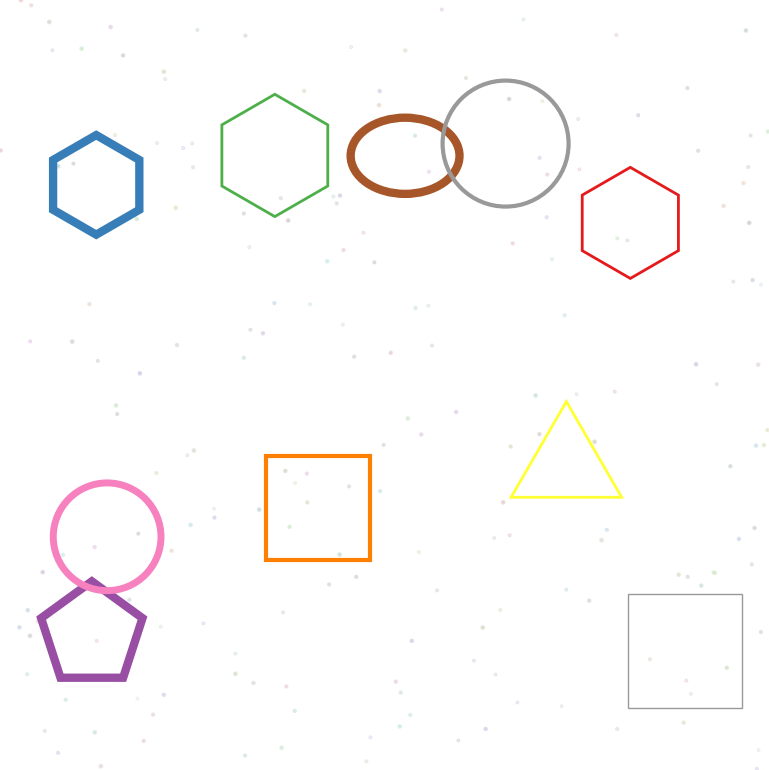[{"shape": "hexagon", "thickness": 1, "radius": 0.36, "center": [0.819, 0.711]}, {"shape": "hexagon", "thickness": 3, "radius": 0.32, "center": [0.125, 0.76]}, {"shape": "hexagon", "thickness": 1, "radius": 0.4, "center": [0.357, 0.798]}, {"shape": "pentagon", "thickness": 3, "radius": 0.35, "center": [0.119, 0.176]}, {"shape": "square", "thickness": 1.5, "radius": 0.34, "center": [0.413, 0.34]}, {"shape": "triangle", "thickness": 1, "radius": 0.41, "center": [0.736, 0.396]}, {"shape": "oval", "thickness": 3, "radius": 0.35, "center": [0.526, 0.798]}, {"shape": "circle", "thickness": 2.5, "radius": 0.35, "center": [0.139, 0.303]}, {"shape": "square", "thickness": 0.5, "radius": 0.37, "center": [0.889, 0.155]}, {"shape": "circle", "thickness": 1.5, "radius": 0.41, "center": [0.657, 0.814]}]